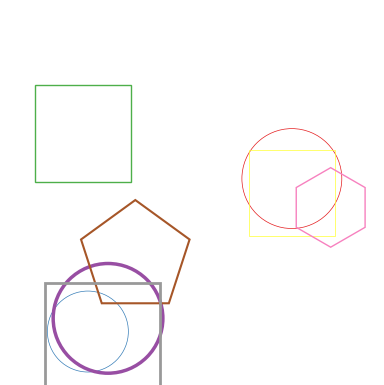[{"shape": "circle", "thickness": 0.5, "radius": 0.65, "center": [0.758, 0.536]}, {"shape": "circle", "thickness": 0.5, "radius": 0.53, "center": [0.228, 0.139]}, {"shape": "square", "thickness": 1, "radius": 0.63, "center": [0.216, 0.654]}, {"shape": "circle", "thickness": 2.5, "radius": 0.71, "center": [0.281, 0.173]}, {"shape": "square", "thickness": 0.5, "radius": 0.56, "center": [0.758, 0.498]}, {"shape": "pentagon", "thickness": 1.5, "radius": 0.74, "center": [0.351, 0.332]}, {"shape": "hexagon", "thickness": 1, "radius": 0.52, "center": [0.859, 0.461]}, {"shape": "square", "thickness": 2, "radius": 0.75, "center": [0.266, 0.116]}]